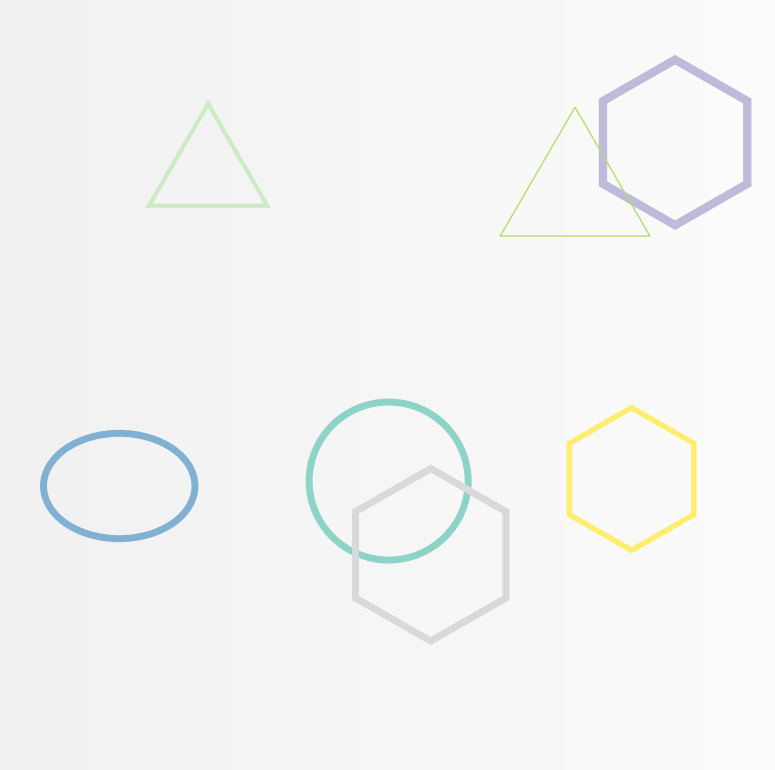[{"shape": "circle", "thickness": 2.5, "radius": 0.51, "center": [0.501, 0.375]}, {"shape": "hexagon", "thickness": 3, "radius": 0.54, "center": [0.871, 0.815]}, {"shape": "oval", "thickness": 2.5, "radius": 0.49, "center": [0.154, 0.369]}, {"shape": "triangle", "thickness": 0.5, "radius": 0.56, "center": [0.742, 0.749]}, {"shape": "hexagon", "thickness": 2.5, "radius": 0.56, "center": [0.556, 0.279]}, {"shape": "triangle", "thickness": 1.5, "radius": 0.44, "center": [0.269, 0.777]}, {"shape": "hexagon", "thickness": 2, "radius": 0.46, "center": [0.815, 0.378]}]